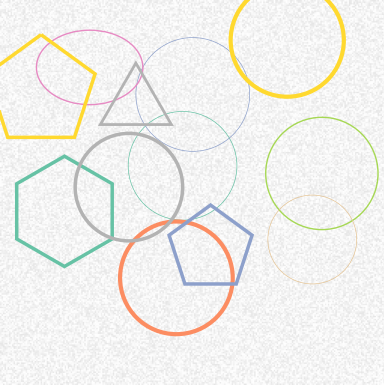[{"shape": "circle", "thickness": 0.5, "radius": 0.71, "center": [0.474, 0.569]}, {"shape": "hexagon", "thickness": 2.5, "radius": 0.72, "center": [0.167, 0.451]}, {"shape": "circle", "thickness": 3, "radius": 0.73, "center": [0.458, 0.278]}, {"shape": "circle", "thickness": 0.5, "radius": 0.74, "center": [0.501, 0.755]}, {"shape": "pentagon", "thickness": 2.5, "radius": 0.57, "center": [0.547, 0.354]}, {"shape": "oval", "thickness": 1, "radius": 0.69, "center": [0.233, 0.825]}, {"shape": "circle", "thickness": 1, "radius": 0.73, "center": [0.836, 0.549]}, {"shape": "pentagon", "thickness": 2.5, "radius": 0.74, "center": [0.107, 0.762]}, {"shape": "circle", "thickness": 3, "radius": 0.73, "center": [0.746, 0.896]}, {"shape": "circle", "thickness": 0.5, "radius": 0.58, "center": [0.811, 0.378]}, {"shape": "triangle", "thickness": 2, "radius": 0.53, "center": [0.353, 0.73]}, {"shape": "circle", "thickness": 2.5, "radius": 0.7, "center": [0.335, 0.514]}]